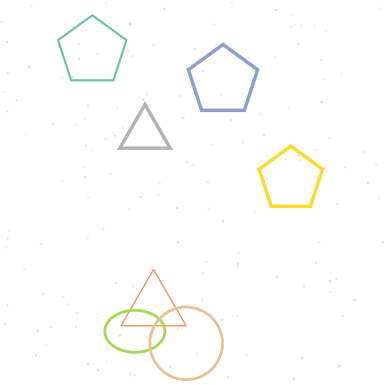[{"shape": "pentagon", "thickness": 1.5, "radius": 0.47, "center": [0.24, 0.867]}, {"shape": "triangle", "thickness": 1, "radius": 0.49, "center": [0.399, 0.203]}, {"shape": "pentagon", "thickness": 2.5, "radius": 0.47, "center": [0.579, 0.79]}, {"shape": "oval", "thickness": 2, "radius": 0.39, "center": [0.35, 0.139]}, {"shape": "pentagon", "thickness": 2.5, "radius": 0.43, "center": [0.755, 0.534]}, {"shape": "circle", "thickness": 2, "radius": 0.47, "center": [0.484, 0.108]}, {"shape": "triangle", "thickness": 2.5, "radius": 0.38, "center": [0.377, 0.653]}]